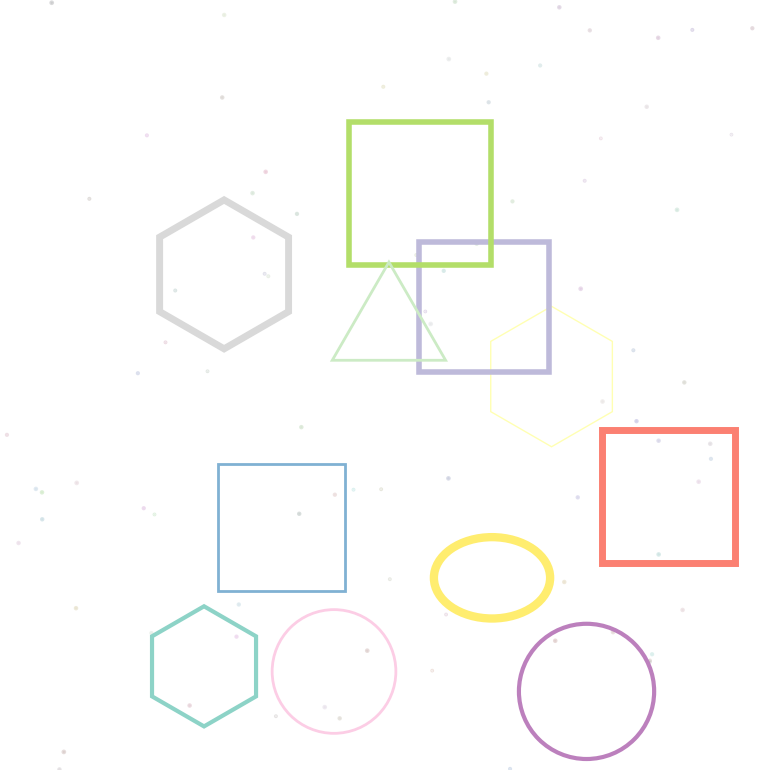[{"shape": "hexagon", "thickness": 1.5, "radius": 0.39, "center": [0.265, 0.135]}, {"shape": "hexagon", "thickness": 0.5, "radius": 0.46, "center": [0.716, 0.511]}, {"shape": "square", "thickness": 2, "radius": 0.42, "center": [0.629, 0.601]}, {"shape": "square", "thickness": 2.5, "radius": 0.43, "center": [0.868, 0.355]}, {"shape": "square", "thickness": 1, "radius": 0.41, "center": [0.366, 0.315]}, {"shape": "square", "thickness": 2, "radius": 0.46, "center": [0.546, 0.748]}, {"shape": "circle", "thickness": 1, "radius": 0.4, "center": [0.434, 0.128]}, {"shape": "hexagon", "thickness": 2.5, "radius": 0.48, "center": [0.291, 0.644]}, {"shape": "circle", "thickness": 1.5, "radius": 0.44, "center": [0.762, 0.102]}, {"shape": "triangle", "thickness": 1, "radius": 0.42, "center": [0.505, 0.575]}, {"shape": "oval", "thickness": 3, "radius": 0.38, "center": [0.639, 0.25]}]